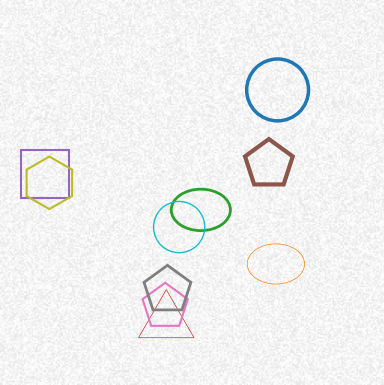[{"shape": "circle", "thickness": 2.5, "radius": 0.4, "center": [0.721, 0.766]}, {"shape": "oval", "thickness": 0.5, "radius": 0.37, "center": [0.717, 0.314]}, {"shape": "oval", "thickness": 2, "radius": 0.38, "center": [0.522, 0.455]}, {"shape": "triangle", "thickness": 0.5, "radius": 0.42, "center": [0.432, 0.164]}, {"shape": "square", "thickness": 1.5, "radius": 0.31, "center": [0.118, 0.549]}, {"shape": "pentagon", "thickness": 3, "radius": 0.33, "center": [0.698, 0.574]}, {"shape": "pentagon", "thickness": 1.5, "radius": 0.31, "center": [0.429, 0.204]}, {"shape": "pentagon", "thickness": 2, "radius": 0.32, "center": [0.435, 0.247]}, {"shape": "hexagon", "thickness": 1.5, "radius": 0.34, "center": [0.128, 0.525]}, {"shape": "circle", "thickness": 1, "radius": 0.33, "center": [0.465, 0.41]}]